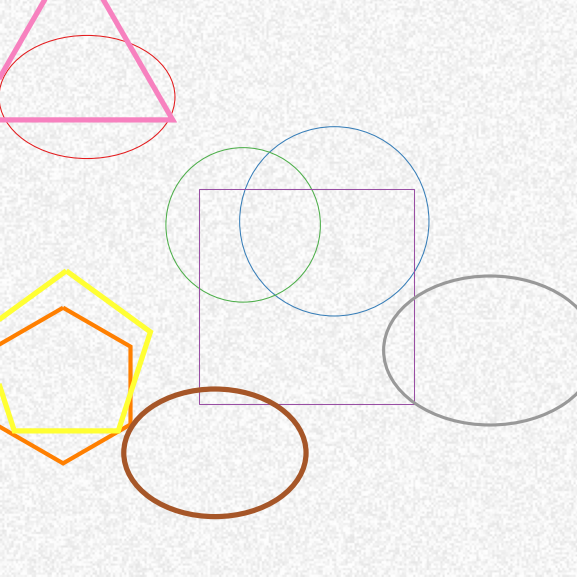[{"shape": "oval", "thickness": 0.5, "radius": 0.76, "center": [0.151, 0.831]}, {"shape": "circle", "thickness": 0.5, "radius": 0.82, "center": [0.579, 0.616]}, {"shape": "circle", "thickness": 0.5, "radius": 0.67, "center": [0.421, 0.61]}, {"shape": "square", "thickness": 0.5, "radius": 0.93, "center": [0.531, 0.486]}, {"shape": "hexagon", "thickness": 2, "radius": 0.67, "center": [0.109, 0.332]}, {"shape": "pentagon", "thickness": 2.5, "radius": 0.77, "center": [0.115, 0.377]}, {"shape": "oval", "thickness": 2.5, "radius": 0.79, "center": [0.372, 0.215]}, {"shape": "triangle", "thickness": 2.5, "radius": 0.99, "center": [0.128, 0.89]}, {"shape": "oval", "thickness": 1.5, "radius": 0.92, "center": [0.849, 0.392]}]